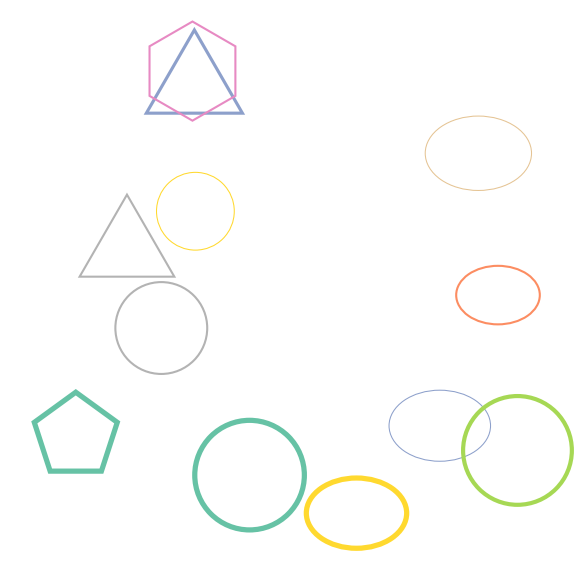[{"shape": "circle", "thickness": 2.5, "radius": 0.47, "center": [0.432, 0.176]}, {"shape": "pentagon", "thickness": 2.5, "radius": 0.38, "center": [0.131, 0.244]}, {"shape": "oval", "thickness": 1, "radius": 0.36, "center": [0.862, 0.488]}, {"shape": "oval", "thickness": 0.5, "radius": 0.44, "center": [0.762, 0.262]}, {"shape": "triangle", "thickness": 1.5, "radius": 0.48, "center": [0.337, 0.851]}, {"shape": "hexagon", "thickness": 1, "radius": 0.43, "center": [0.333, 0.876]}, {"shape": "circle", "thickness": 2, "radius": 0.47, "center": [0.896, 0.219]}, {"shape": "circle", "thickness": 0.5, "radius": 0.34, "center": [0.338, 0.633]}, {"shape": "oval", "thickness": 2.5, "radius": 0.43, "center": [0.617, 0.111]}, {"shape": "oval", "thickness": 0.5, "radius": 0.46, "center": [0.828, 0.734]}, {"shape": "circle", "thickness": 1, "radius": 0.4, "center": [0.279, 0.431]}, {"shape": "triangle", "thickness": 1, "radius": 0.47, "center": [0.22, 0.567]}]